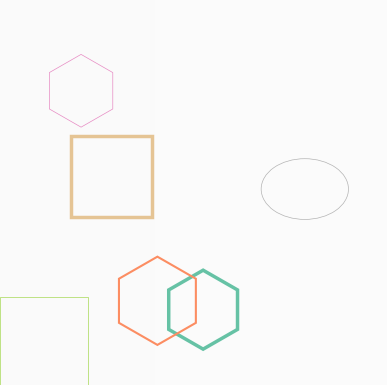[{"shape": "hexagon", "thickness": 2.5, "radius": 0.51, "center": [0.524, 0.196]}, {"shape": "hexagon", "thickness": 1.5, "radius": 0.57, "center": [0.406, 0.219]}, {"shape": "hexagon", "thickness": 0.5, "radius": 0.47, "center": [0.209, 0.764]}, {"shape": "square", "thickness": 0.5, "radius": 0.57, "center": [0.114, 0.115]}, {"shape": "square", "thickness": 2.5, "radius": 0.52, "center": [0.289, 0.542]}, {"shape": "oval", "thickness": 0.5, "radius": 0.56, "center": [0.787, 0.509]}]